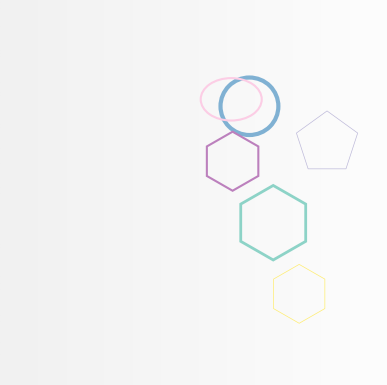[{"shape": "hexagon", "thickness": 2, "radius": 0.48, "center": [0.705, 0.422]}, {"shape": "pentagon", "thickness": 0.5, "radius": 0.42, "center": [0.844, 0.629]}, {"shape": "circle", "thickness": 3, "radius": 0.37, "center": [0.644, 0.724]}, {"shape": "oval", "thickness": 1.5, "radius": 0.39, "center": [0.597, 0.742]}, {"shape": "hexagon", "thickness": 1.5, "radius": 0.38, "center": [0.6, 0.581]}, {"shape": "hexagon", "thickness": 0.5, "radius": 0.38, "center": [0.772, 0.237]}]